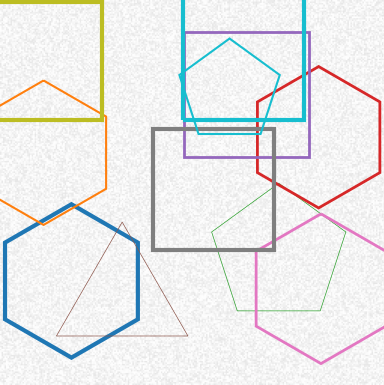[{"shape": "hexagon", "thickness": 3, "radius": 1.0, "center": [0.186, 0.27]}, {"shape": "hexagon", "thickness": 1.5, "radius": 0.94, "center": [0.113, 0.603]}, {"shape": "pentagon", "thickness": 0.5, "radius": 0.92, "center": [0.724, 0.341]}, {"shape": "hexagon", "thickness": 2, "radius": 0.92, "center": [0.828, 0.643]}, {"shape": "square", "thickness": 2, "radius": 0.81, "center": [0.64, 0.754]}, {"shape": "triangle", "thickness": 0.5, "radius": 0.99, "center": [0.317, 0.226]}, {"shape": "hexagon", "thickness": 2, "radius": 0.97, "center": [0.834, 0.25]}, {"shape": "square", "thickness": 3, "radius": 0.79, "center": [0.554, 0.508]}, {"shape": "square", "thickness": 3, "radius": 0.77, "center": [0.11, 0.842]}, {"shape": "pentagon", "thickness": 1.5, "radius": 0.69, "center": [0.596, 0.763]}, {"shape": "square", "thickness": 3, "radius": 0.79, "center": [0.632, 0.846]}]